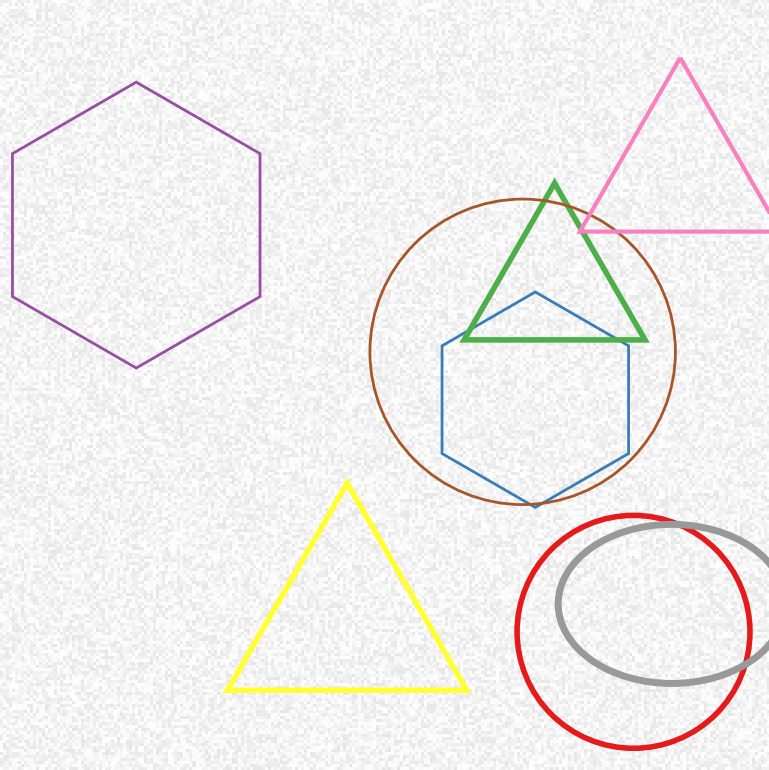[{"shape": "circle", "thickness": 2, "radius": 0.76, "center": [0.823, 0.179]}, {"shape": "hexagon", "thickness": 1, "radius": 0.7, "center": [0.695, 0.481]}, {"shape": "triangle", "thickness": 2, "radius": 0.68, "center": [0.72, 0.626]}, {"shape": "hexagon", "thickness": 1, "radius": 0.93, "center": [0.177, 0.708]}, {"shape": "triangle", "thickness": 2, "radius": 0.9, "center": [0.451, 0.193]}, {"shape": "circle", "thickness": 1, "radius": 0.99, "center": [0.679, 0.543]}, {"shape": "triangle", "thickness": 1.5, "radius": 0.75, "center": [0.883, 0.774]}, {"shape": "oval", "thickness": 2.5, "radius": 0.74, "center": [0.872, 0.216]}]